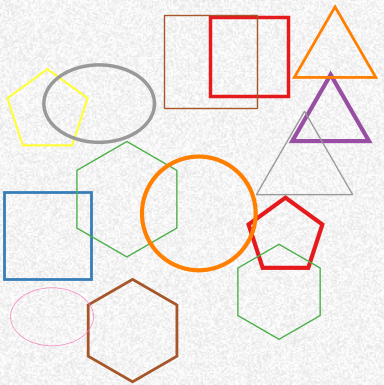[{"shape": "pentagon", "thickness": 3, "radius": 0.5, "center": [0.742, 0.386]}, {"shape": "square", "thickness": 2.5, "radius": 0.51, "center": [0.647, 0.853]}, {"shape": "square", "thickness": 2, "radius": 0.57, "center": [0.124, 0.388]}, {"shape": "hexagon", "thickness": 1, "radius": 0.62, "center": [0.725, 0.242]}, {"shape": "hexagon", "thickness": 1, "radius": 0.75, "center": [0.33, 0.483]}, {"shape": "triangle", "thickness": 3, "radius": 0.58, "center": [0.859, 0.691]}, {"shape": "circle", "thickness": 3, "radius": 0.74, "center": [0.516, 0.446]}, {"shape": "triangle", "thickness": 2, "radius": 0.61, "center": [0.87, 0.86]}, {"shape": "pentagon", "thickness": 1.5, "radius": 0.55, "center": [0.123, 0.711]}, {"shape": "hexagon", "thickness": 2, "radius": 0.67, "center": [0.344, 0.141]}, {"shape": "square", "thickness": 1, "radius": 0.6, "center": [0.547, 0.84]}, {"shape": "oval", "thickness": 0.5, "radius": 0.54, "center": [0.135, 0.177]}, {"shape": "triangle", "thickness": 1, "radius": 0.72, "center": [0.791, 0.567]}, {"shape": "oval", "thickness": 2.5, "radius": 0.72, "center": [0.258, 0.731]}]